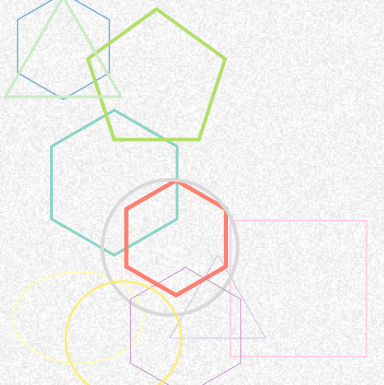[{"shape": "hexagon", "thickness": 2, "radius": 0.94, "center": [0.297, 0.526]}, {"shape": "oval", "thickness": 1, "radius": 0.85, "center": [0.204, 0.175]}, {"shape": "triangle", "thickness": 0.5, "radius": 0.72, "center": [0.565, 0.194]}, {"shape": "hexagon", "thickness": 3, "radius": 0.75, "center": [0.457, 0.382]}, {"shape": "hexagon", "thickness": 1, "radius": 0.69, "center": [0.165, 0.88]}, {"shape": "pentagon", "thickness": 2.5, "radius": 0.94, "center": [0.407, 0.789]}, {"shape": "square", "thickness": 1, "radius": 0.88, "center": [0.774, 0.253]}, {"shape": "circle", "thickness": 2.5, "radius": 0.88, "center": [0.442, 0.357]}, {"shape": "hexagon", "thickness": 0.5, "radius": 0.83, "center": [0.482, 0.14]}, {"shape": "triangle", "thickness": 2, "radius": 0.87, "center": [0.164, 0.835]}, {"shape": "circle", "thickness": 1.5, "radius": 0.75, "center": [0.321, 0.119]}]